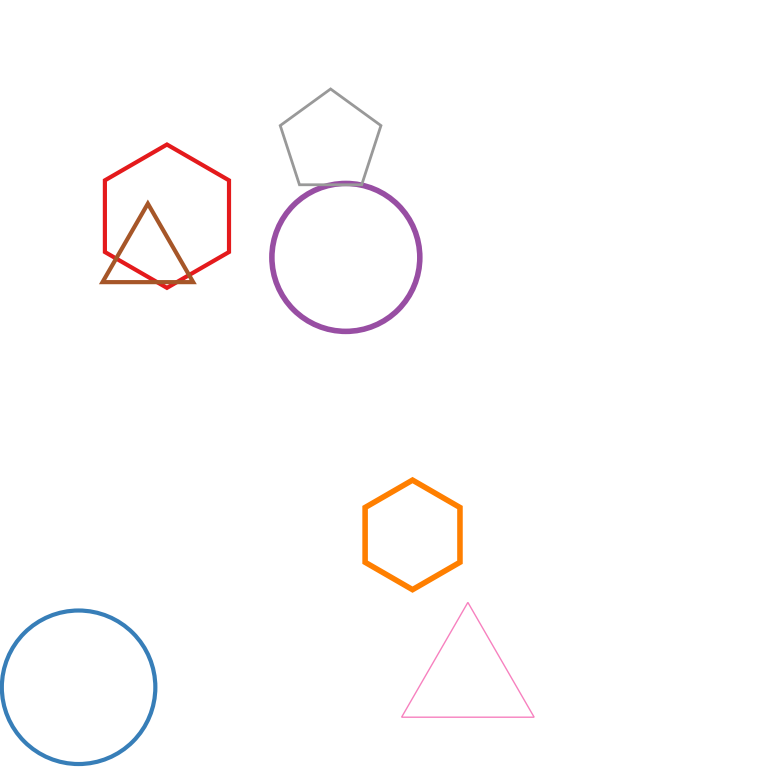[{"shape": "hexagon", "thickness": 1.5, "radius": 0.47, "center": [0.217, 0.719]}, {"shape": "circle", "thickness": 1.5, "radius": 0.5, "center": [0.102, 0.107]}, {"shape": "circle", "thickness": 2, "radius": 0.48, "center": [0.449, 0.666]}, {"shape": "hexagon", "thickness": 2, "radius": 0.36, "center": [0.536, 0.305]}, {"shape": "triangle", "thickness": 1.5, "radius": 0.34, "center": [0.192, 0.668]}, {"shape": "triangle", "thickness": 0.5, "radius": 0.5, "center": [0.608, 0.118]}, {"shape": "pentagon", "thickness": 1, "radius": 0.34, "center": [0.429, 0.816]}]